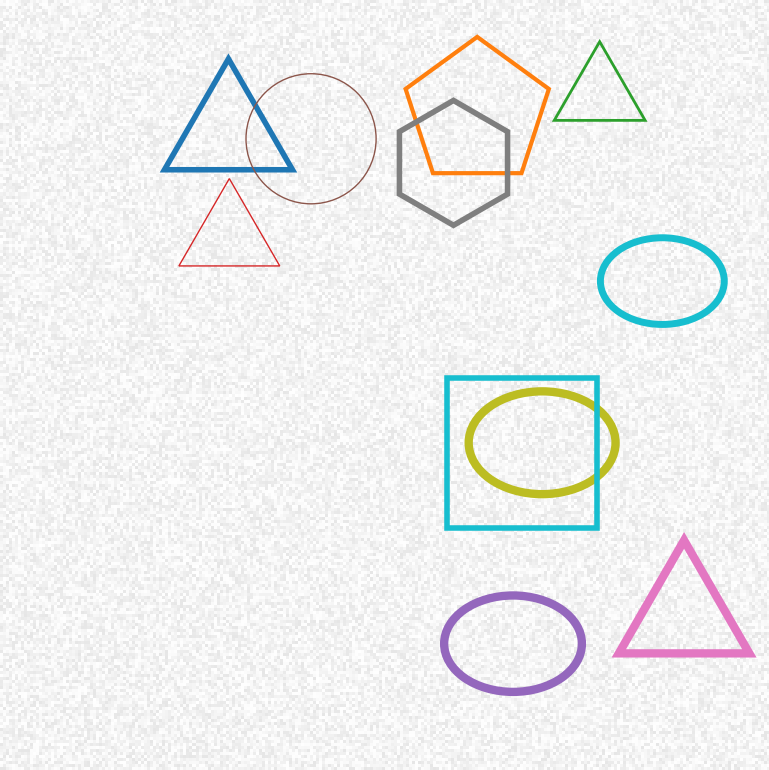[{"shape": "triangle", "thickness": 2, "radius": 0.48, "center": [0.297, 0.828]}, {"shape": "pentagon", "thickness": 1.5, "radius": 0.49, "center": [0.62, 0.854]}, {"shape": "triangle", "thickness": 1, "radius": 0.34, "center": [0.779, 0.878]}, {"shape": "triangle", "thickness": 0.5, "radius": 0.38, "center": [0.298, 0.692]}, {"shape": "oval", "thickness": 3, "radius": 0.45, "center": [0.666, 0.164]}, {"shape": "circle", "thickness": 0.5, "radius": 0.42, "center": [0.404, 0.82]}, {"shape": "triangle", "thickness": 3, "radius": 0.49, "center": [0.888, 0.2]}, {"shape": "hexagon", "thickness": 2, "radius": 0.41, "center": [0.589, 0.788]}, {"shape": "oval", "thickness": 3, "radius": 0.48, "center": [0.704, 0.425]}, {"shape": "oval", "thickness": 2.5, "radius": 0.4, "center": [0.86, 0.635]}, {"shape": "square", "thickness": 2, "radius": 0.49, "center": [0.678, 0.412]}]